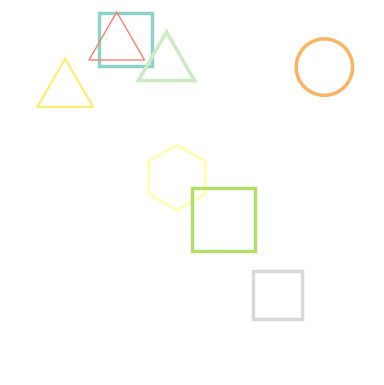[{"shape": "square", "thickness": 2.5, "radius": 0.34, "center": [0.326, 0.898]}, {"shape": "hexagon", "thickness": 2, "radius": 0.42, "center": [0.459, 0.539]}, {"shape": "triangle", "thickness": 1, "radius": 0.42, "center": [0.303, 0.886]}, {"shape": "circle", "thickness": 2.5, "radius": 0.37, "center": [0.843, 0.826]}, {"shape": "square", "thickness": 2.5, "radius": 0.41, "center": [0.58, 0.431]}, {"shape": "square", "thickness": 2.5, "radius": 0.31, "center": [0.721, 0.234]}, {"shape": "triangle", "thickness": 2.5, "radius": 0.42, "center": [0.432, 0.833]}, {"shape": "triangle", "thickness": 1.5, "radius": 0.42, "center": [0.169, 0.764]}]